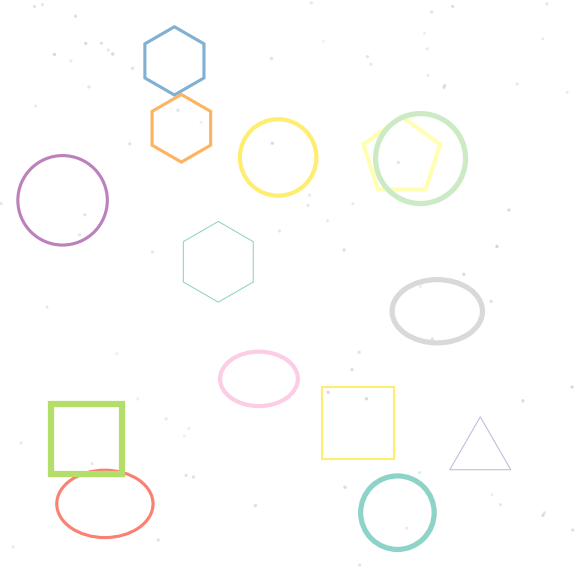[{"shape": "circle", "thickness": 2.5, "radius": 0.32, "center": [0.688, 0.111]}, {"shape": "hexagon", "thickness": 0.5, "radius": 0.35, "center": [0.378, 0.546]}, {"shape": "pentagon", "thickness": 2, "radius": 0.35, "center": [0.696, 0.727]}, {"shape": "triangle", "thickness": 0.5, "radius": 0.3, "center": [0.832, 0.216]}, {"shape": "oval", "thickness": 1.5, "radius": 0.42, "center": [0.182, 0.127]}, {"shape": "hexagon", "thickness": 1.5, "radius": 0.3, "center": [0.302, 0.894]}, {"shape": "hexagon", "thickness": 1.5, "radius": 0.29, "center": [0.314, 0.777]}, {"shape": "square", "thickness": 3, "radius": 0.31, "center": [0.15, 0.239]}, {"shape": "oval", "thickness": 2, "radius": 0.34, "center": [0.448, 0.343]}, {"shape": "oval", "thickness": 2.5, "radius": 0.39, "center": [0.757, 0.46]}, {"shape": "circle", "thickness": 1.5, "radius": 0.39, "center": [0.108, 0.652]}, {"shape": "circle", "thickness": 2.5, "radius": 0.39, "center": [0.728, 0.725]}, {"shape": "circle", "thickness": 2, "radius": 0.33, "center": [0.482, 0.726]}, {"shape": "square", "thickness": 1, "radius": 0.31, "center": [0.62, 0.267]}]